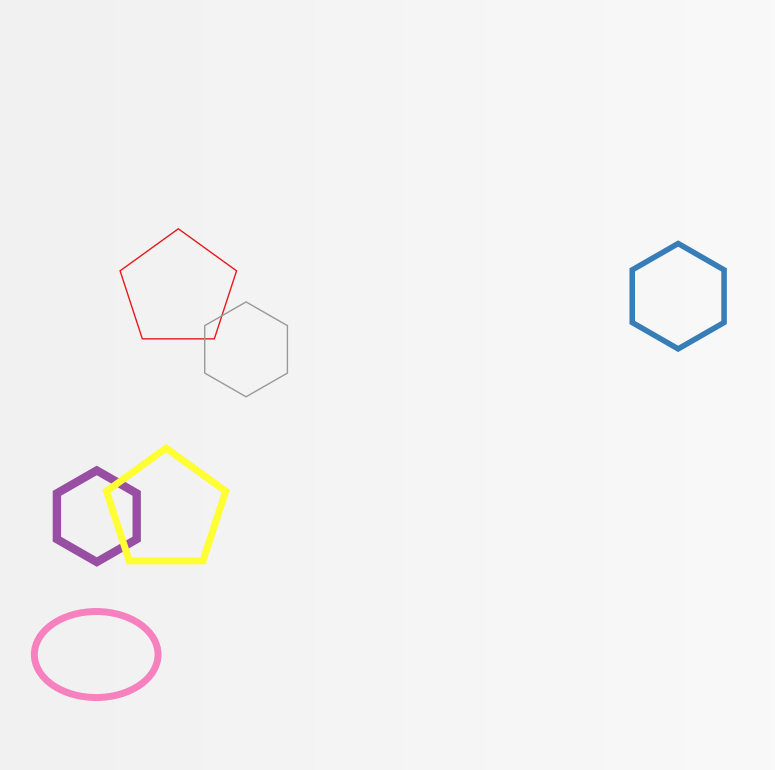[{"shape": "pentagon", "thickness": 0.5, "radius": 0.4, "center": [0.23, 0.624]}, {"shape": "hexagon", "thickness": 2, "radius": 0.34, "center": [0.875, 0.615]}, {"shape": "hexagon", "thickness": 3, "radius": 0.3, "center": [0.125, 0.33]}, {"shape": "pentagon", "thickness": 2.5, "radius": 0.4, "center": [0.214, 0.337]}, {"shape": "oval", "thickness": 2.5, "radius": 0.4, "center": [0.124, 0.15]}, {"shape": "hexagon", "thickness": 0.5, "radius": 0.31, "center": [0.318, 0.546]}]